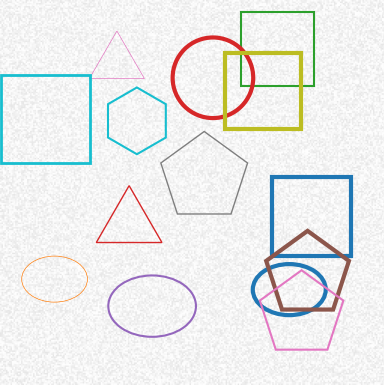[{"shape": "square", "thickness": 3, "radius": 0.51, "center": [0.81, 0.439]}, {"shape": "oval", "thickness": 3, "radius": 0.47, "center": [0.751, 0.248]}, {"shape": "oval", "thickness": 0.5, "radius": 0.43, "center": [0.142, 0.275]}, {"shape": "square", "thickness": 1.5, "radius": 0.48, "center": [0.721, 0.873]}, {"shape": "circle", "thickness": 3, "radius": 0.52, "center": [0.553, 0.798]}, {"shape": "triangle", "thickness": 1, "radius": 0.49, "center": [0.335, 0.419]}, {"shape": "oval", "thickness": 1.5, "radius": 0.57, "center": [0.395, 0.205]}, {"shape": "pentagon", "thickness": 3, "radius": 0.56, "center": [0.799, 0.287]}, {"shape": "pentagon", "thickness": 1.5, "radius": 0.57, "center": [0.783, 0.184]}, {"shape": "triangle", "thickness": 0.5, "radius": 0.41, "center": [0.304, 0.837]}, {"shape": "pentagon", "thickness": 1, "radius": 0.59, "center": [0.53, 0.54]}, {"shape": "square", "thickness": 3, "radius": 0.49, "center": [0.682, 0.763]}, {"shape": "square", "thickness": 2, "radius": 0.58, "center": [0.119, 0.691]}, {"shape": "hexagon", "thickness": 1.5, "radius": 0.43, "center": [0.356, 0.686]}]